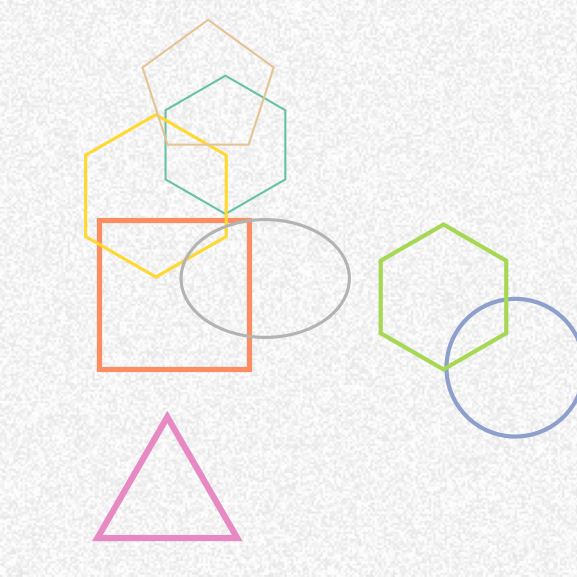[{"shape": "hexagon", "thickness": 1, "radius": 0.6, "center": [0.39, 0.748]}, {"shape": "square", "thickness": 2.5, "radius": 0.65, "center": [0.302, 0.489]}, {"shape": "circle", "thickness": 2, "radius": 0.6, "center": [0.892, 0.362]}, {"shape": "triangle", "thickness": 3, "radius": 0.7, "center": [0.29, 0.137]}, {"shape": "hexagon", "thickness": 2, "radius": 0.63, "center": [0.768, 0.485]}, {"shape": "hexagon", "thickness": 1.5, "radius": 0.7, "center": [0.27, 0.66]}, {"shape": "pentagon", "thickness": 1, "radius": 0.6, "center": [0.36, 0.845]}, {"shape": "oval", "thickness": 1.5, "radius": 0.73, "center": [0.459, 0.517]}]